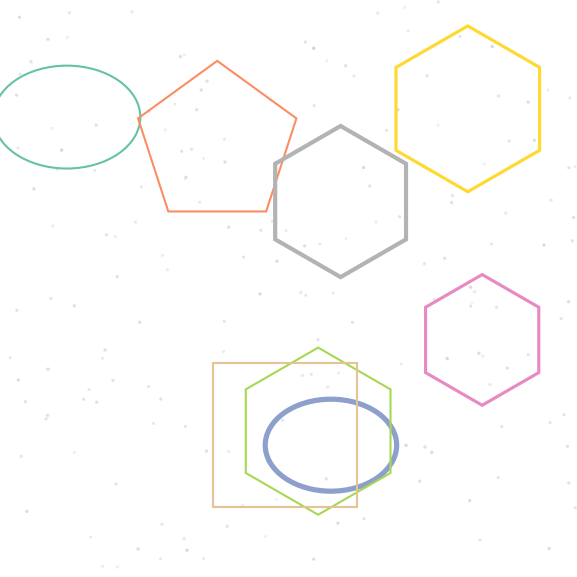[{"shape": "oval", "thickness": 1, "radius": 0.64, "center": [0.116, 0.796]}, {"shape": "pentagon", "thickness": 1, "radius": 0.72, "center": [0.376, 0.75]}, {"shape": "oval", "thickness": 2.5, "radius": 0.57, "center": [0.573, 0.228]}, {"shape": "hexagon", "thickness": 1.5, "radius": 0.57, "center": [0.835, 0.411]}, {"shape": "hexagon", "thickness": 1, "radius": 0.72, "center": [0.551, 0.253]}, {"shape": "hexagon", "thickness": 1.5, "radius": 0.72, "center": [0.81, 0.811]}, {"shape": "square", "thickness": 1, "radius": 0.62, "center": [0.493, 0.247]}, {"shape": "hexagon", "thickness": 2, "radius": 0.65, "center": [0.59, 0.65]}]